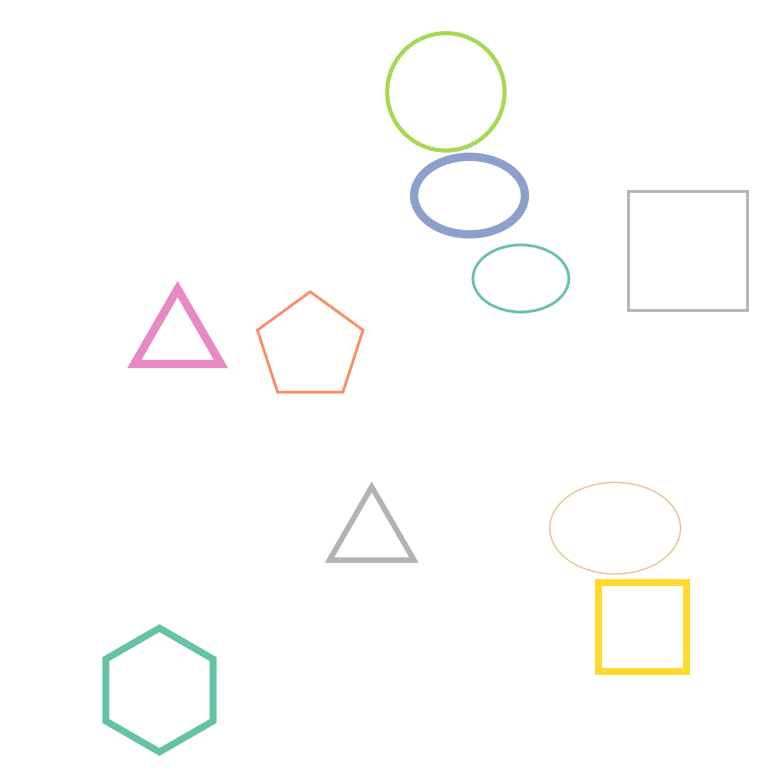[{"shape": "hexagon", "thickness": 2.5, "radius": 0.4, "center": [0.207, 0.104]}, {"shape": "oval", "thickness": 1, "radius": 0.31, "center": [0.676, 0.638]}, {"shape": "pentagon", "thickness": 1, "radius": 0.36, "center": [0.403, 0.549]}, {"shape": "oval", "thickness": 3, "radius": 0.36, "center": [0.61, 0.746]}, {"shape": "triangle", "thickness": 3, "radius": 0.32, "center": [0.231, 0.56]}, {"shape": "circle", "thickness": 1.5, "radius": 0.38, "center": [0.579, 0.881]}, {"shape": "square", "thickness": 2.5, "radius": 0.29, "center": [0.834, 0.186]}, {"shape": "oval", "thickness": 0.5, "radius": 0.42, "center": [0.799, 0.314]}, {"shape": "square", "thickness": 1, "radius": 0.39, "center": [0.893, 0.674]}, {"shape": "triangle", "thickness": 2, "radius": 0.32, "center": [0.483, 0.304]}]